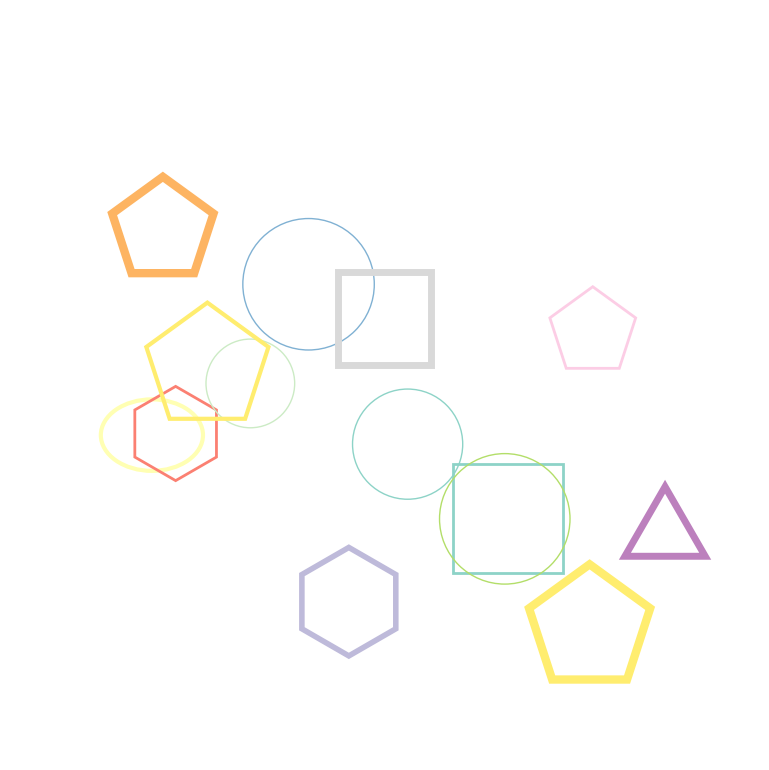[{"shape": "circle", "thickness": 0.5, "radius": 0.36, "center": [0.529, 0.423]}, {"shape": "square", "thickness": 1, "radius": 0.35, "center": [0.66, 0.326]}, {"shape": "oval", "thickness": 1.5, "radius": 0.33, "center": [0.197, 0.435]}, {"shape": "hexagon", "thickness": 2, "radius": 0.35, "center": [0.453, 0.219]}, {"shape": "hexagon", "thickness": 1, "radius": 0.31, "center": [0.228, 0.437]}, {"shape": "circle", "thickness": 0.5, "radius": 0.43, "center": [0.401, 0.631]}, {"shape": "pentagon", "thickness": 3, "radius": 0.35, "center": [0.212, 0.701]}, {"shape": "circle", "thickness": 0.5, "radius": 0.42, "center": [0.656, 0.326]}, {"shape": "pentagon", "thickness": 1, "radius": 0.29, "center": [0.77, 0.569]}, {"shape": "square", "thickness": 2.5, "radius": 0.3, "center": [0.5, 0.587]}, {"shape": "triangle", "thickness": 2.5, "radius": 0.3, "center": [0.864, 0.308]}, {"shape": "circle", "thickness": 0.5, "radius": 0.29, "center": [0.325, 0.502]}, {"shape": "pentagon", "thickness": 1.5, "radius": 0.42, "center": [0.269, 0.524]}, {"shape": "pentagon", "thickness": 3, "radius": 0.41, "center": [0.766, 0.184]}]